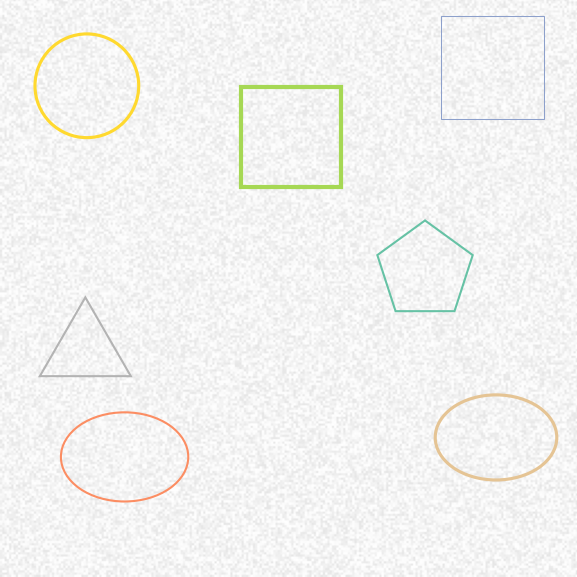[{"shape": "pentagon", "thickness": 1, "radius": 0.43, "center": [0.736, 0.531]}, {"shape": "oval", "thickness": 1, "radius": 0.55, "center": [0.216, 0.208]}, {"shape": "square", "thickness": 0.5, "radius": 0.44, "center": [0.853, 0.882]}, {"shape": "square", "thickness": 2, "radius": 0.43, "center": [0.504, 0.761]}, {"shape": "circle", "thickness": 1.5, "radius": 0.45, "center": [0.15, 0.851]}, {"shape": "oval", "thickness": 1.5, "radius": 0.53, "center": [0.859, 0.242]}, {"shape": "triangle", "thickness": 1, "radius": 0.45, "center": [0.148, 0.393]}]